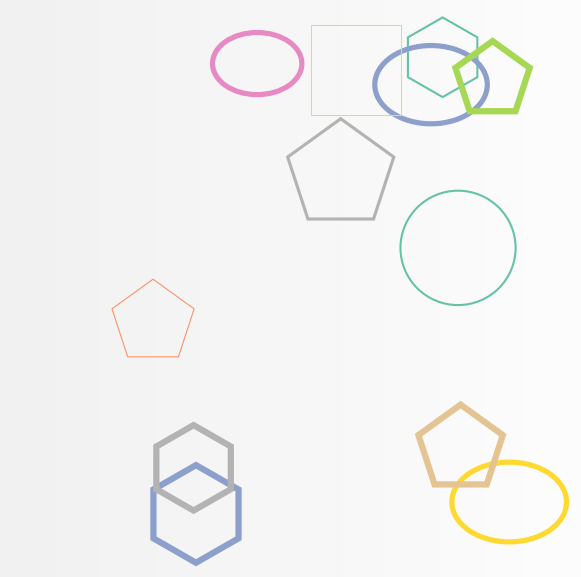[{"shape": "hexagon", "thickness": 1, "radius": 0.34, "center": [0.762, 0.9]}, {"shape": "circle", "thickness": 1, "radius": 0.5, "center": [0.788, 0.57]}, {"shape": "pentagon", "thickness": 0.5, "radius": 0.37, "center": [0.263, 0.441]}, {"shape": "oval", "thickness": 2.5, "radius": 0.48, "center": [0.742, 0.853]}, {"shape": "hexagon", "thickness": 3, "radius": 0.42, "center": [0.337, 0.109]}, {"shape": "oval", "thickness": 2.5, "radius": 0.38, "center": [0.442, 0.889]}, {"shape": "pentagon", "thickness": 3, "radius": 0.34, "center": [0.847, 0.861]}, {"shape": "square", "thickness": 0.5, "radius": 0.39, "center": [0.612, 0.877]}, {"shape": "oval", "thickness": 2.5, "radius": 0.49, "center": [0.876, 0.13]}, {"shape": "pentagon", "thickness": 3, "radius": 0.38, "center": [0.792, 0.222]}, {"shape": "hexagon", "thickness": 3, "radius": 0.37, "center": [0.333, 0.189]}, {"shape": "pentagon", "thickness": 1.5, "radius": 0.48, "center": [0.586, 0.698]}]